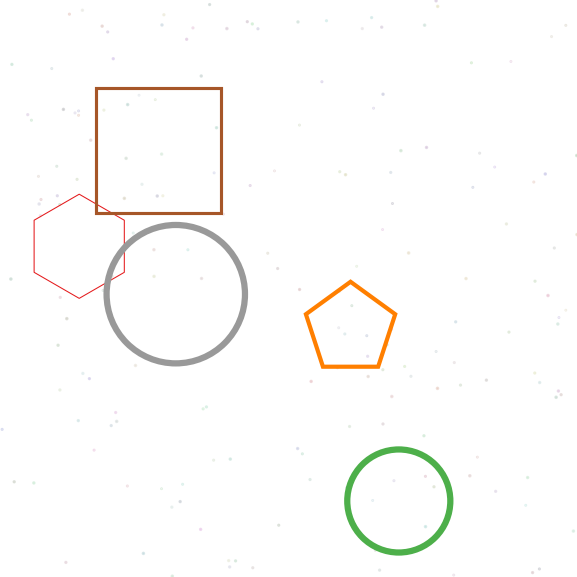[{"shape": "hexagon", "thickness": 0.5, "radius": 0.45, "center": [0.137, 0.573]}, {"shape": "circle", "thickness": 3, "radius": 0.45, "center": [0.691, 0.132]}, {"shape": "pentagon", "thickness": 2, "radius": 0.41, "center": [0.607, 0.43]}, {"shape": "square", "thickness": 1.5, "radius": 0.54, "center": [0.274, 0.738]}, {"shape": "circle", "thickness": 3, "radius": 0.6, "center": [0.304, 0.49]}]